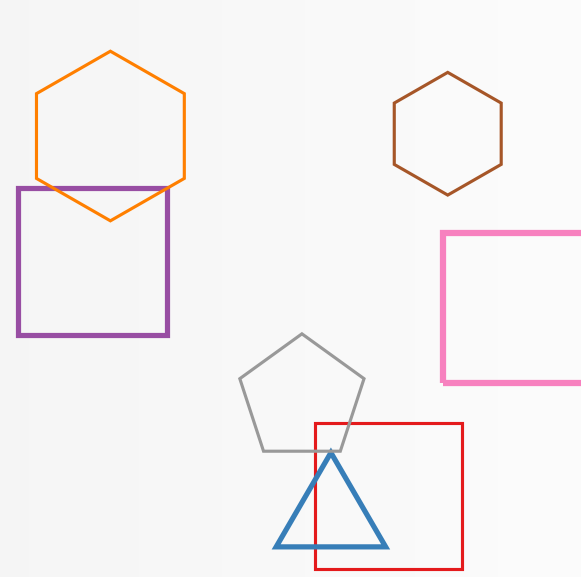[{"shape": "square", "thickness": 1.5, "radius": 0.63, "center": [0.668, 0.14]}, {"shape": "triangle", "thickness": 2.5, "radius": 0.54, "center": [0.569, 0.107]}, {"shape": "square", "thickness": 2.5, "radius": 0.64, "center": [0.159, 0.546]}, {"shape": "hexagon", "thickness": 1.5, "radius": 0.73, "center": [0.19, 0.764]}, {"shape": "hexagon", "thickness": 1.5, "radius": 0.53, "center": [0.77, 0.768]}, {"shape": "square", "thickness": 3, "radius": 0.65, "center": [0.891, 0.466]}, {"shape": "pentagon", "thickness": 1.5, "radius": 0.56, "center": [0.519, 0.309]}]